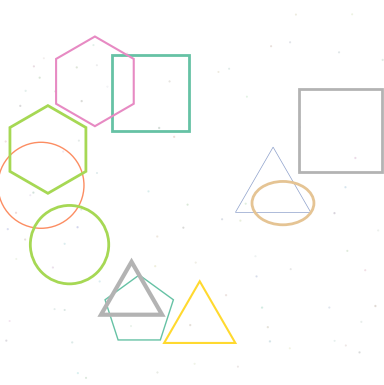[{"shape": "square", "thickness": 2, "radius": 0.5, "center": [0.391, 0.758]}, {"shape": "pentagon", "thickness": 1, "radius": 0.47, "center": [0.362, 0.193]}, {"shape": "circle", "thickness": 1, "radius": 0.56, "center": [0.106, 0.519]}, {"shape": "triangle", "thickness": 0.5, "radius": 0.56, "center": [0.709, 0.505]}, {"shape": "hexagon", "thickness": 1.5, "radius": 0.58, "center": [0.247, 0.789]}, {"shape": "hexagon", "thickness": 2, "radius": 0.57, "center": [0.124, 0.612]}, {"shape": "circle", "thickness": 2, "radius": 0.51, "center": [0.181, 0.365]}, {"shape": "triangle", "thickness": 1.5, "radius": 0.53, "center": [0.519, 0.163]}, {"shape": "oval", "thickness": 2, "radius": 0.4, "center": [0.735, 0.472]}, {"shape": "square", "thickness": 2, "radius": 0.54, "center": [0.884, 0.661]}, {"shape": "triangle", "thickness": 3, "radius": 0.46, "center": [0.342, 0.228]}]